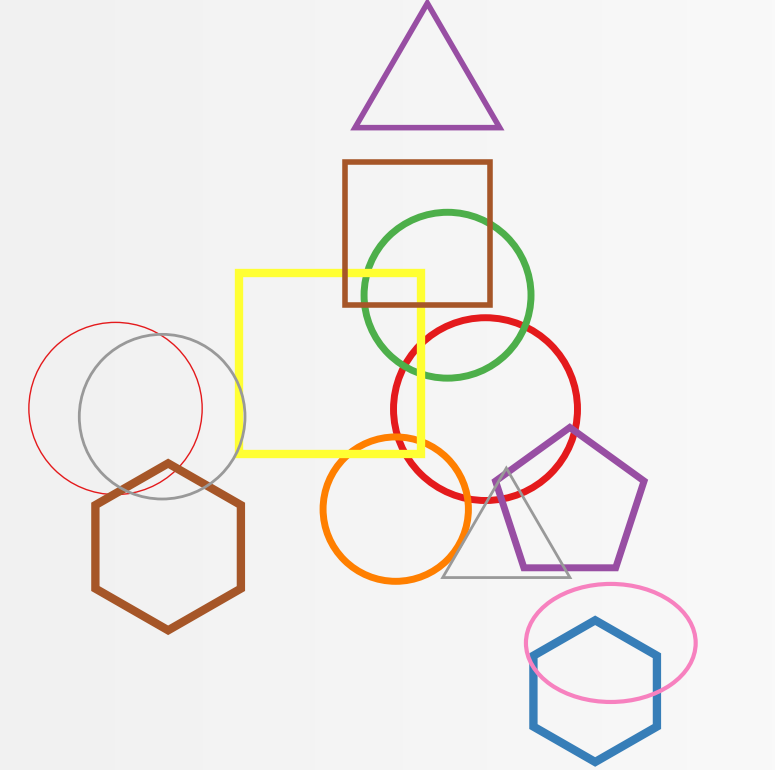[{"shape": "circle", "thickness": 2.5, "radius": 0.59, "center": [0.626, 0.469]}, {"shape": "circle", "thickness": 0.5, "radius": 0.56, "center": [0.149, 0.47]}, {"shape": "hexagon", "thickness": 3, "radius": 0.46, "center": [0.768, 0.102]}, {"shape": "circle", "thickness": 2.5, "radius": 0.54, "center": [0.577, 0.617]}, {"shape": "pentagon", "thickness": 2.5, "radius": 0.5, "center": [0.735, 0.344]}, {"shape": "triangle", "thickness": 2, "radius": 0.54, "center": [0.551, 0.888]}, {"shape": "circle", "thickness": 2.5, "radius": 0.47, "center": [0.511, 0.339]}, {"shape": "square", "thickness": 3, "radius": 0.59, "center": [0.426, 0.528]}, {"shape": "square", "thickness": 2, "radius": 0.47, "center": [0.539, 0.697]}, {"shape": "hexagon", "thickness": 3, "radius": 0.54, "center": [0.217, 0.29]}, {"shape": "oval", "thickness": 1.5, "radius": 0.55, "center": [0.788, 0.165]}, {"shape": "circle", "thickness": 1, "radius": 0.53, "center": [0.209, 0.459]}, {"shape": "triangle", "thickness": 1, "radius": 0.47, "center": [0.653, 0.297]}]